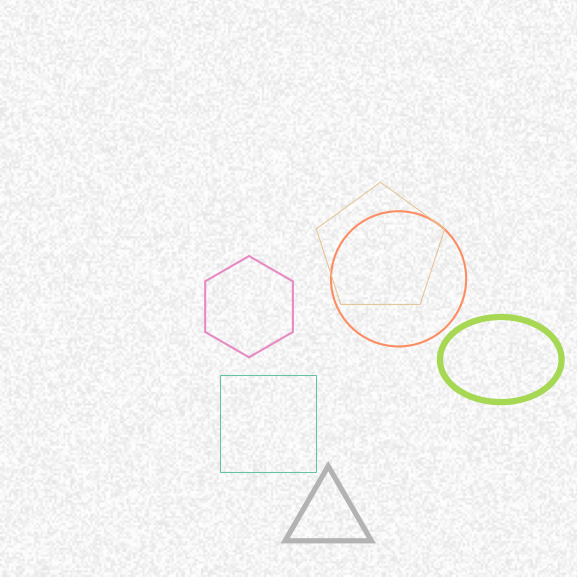[{"shape": "square", "thickness": 0.5, "radius": 0.42, "center": [0.464, 0.266]}, {"shape": "circle", "thickness": 1, "radius": 0.59, "center": [0.69, 0.516]}, {"shape": "hexagon", "thickness": 1, "radius": 0.44, "center": [0.431, 0.468]}, {"shape": "oval", "thickness": 3, "radius": 0.53, "center": [0.867, 0.377]}, {"shape": "pentagon", "thickness": 0.5, "radius": 0.58, "center": [0.659, 0.567]}, {"shape": "triangle", "thickness": 2.5, "radius": 0.43, "center": [0.568, 0.106]}]